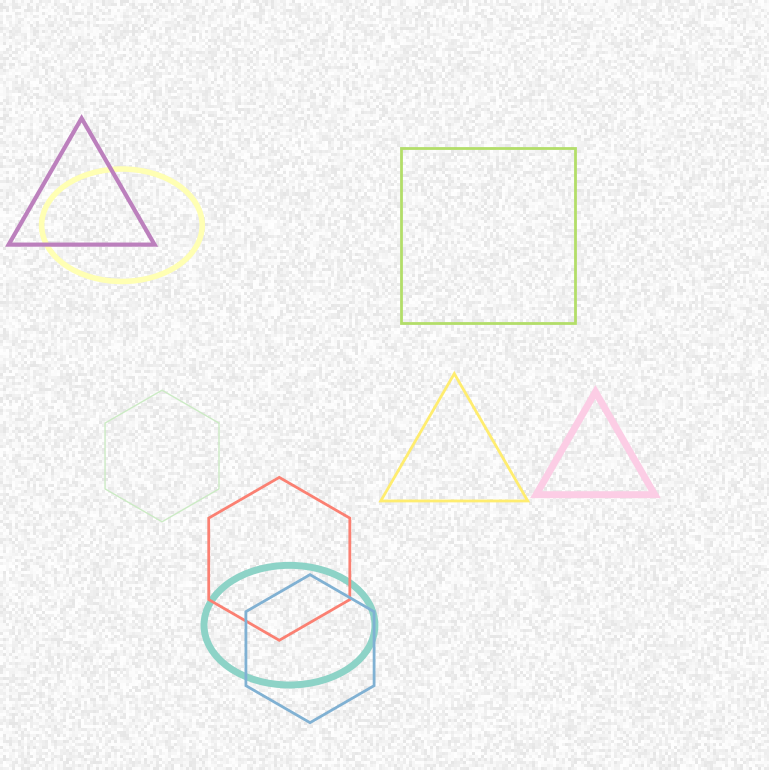[{"shape": "oval", "thickness": 2.5, "radius": 0.55, "center": [0.376, 0.188]}, {"shape": "oval", "thickness": 2, "radius": 0.52, "center": [0.158, 0.707]}, {"shape": "hexagon", "thickness": 1, "radius": 0.53, "center": [0.363, 0.274]}, {"shape": "hexagon", "thickness": 1, "radius": 0.48, "center": [0.403, 0.158]}, {"shape": "square", "thickness": 1, "radius": 0.57, "center": [0.634, 0.694]}, {"shape": "triangle", "thickness": 2.5, "radius": 0.44, "center": [0.773, 0.402]}, {"shape": "triangle", "thickness": 1.5, "radius": 0.55, "center": [0.106, 0.737]}, {"shape": "hexagon", "thickness": 0.5, "radius": 0.43, "center": [0.21, 0.408]}, {"shape": "triangle", "thickness": 1, "radius": 0.55, "center": [0.59, 0.405]}]